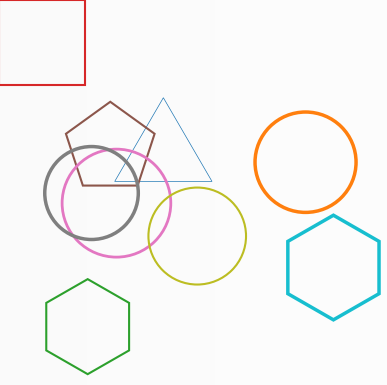[{"shape": "triangle", "thickness": 0.5, "radius": 0.72, "center": [0.422, 0.601]}, {"shape": "circle", "thickness": 2.5, "radius": 0.65, "center": [0.788, 0.579]}, {"shape": "hexagon", "thickness": 1.5, "radius": 0.62, "center": [0.226, 0.152]}, {"shape": "square", "thickness": 1.5, "radius": 0.55, "center": [0.108, 0.89]}, {"shape": "pentagon", "thickness": 1.5, "radius": 0.6, "center": [0.285, 0.615]}, {"shape": "circle", "thickness": 2, "radius": 0.7, "center": [0.301, 0.472]}, {"shape": "circle", "thickness": 2.5, "radius": 0.6, "center": [0.236, 0.499]}, {"shape": "circle", "thickness": 1.5, "radius": 0.63, "center": [0.509, 0.387]}, {"shape": "hexagon", "thickness": 2.5, "radius": 0.68, "center": [0.86, 0.305]}]